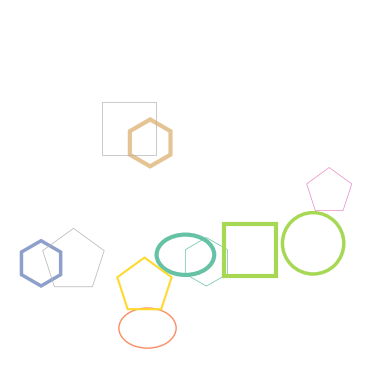[{"shape": "hexagon", "thickness": 0.5, "radius": 0.32, "center": [0.536, 0.32]}, {"shape": "oval", "thickness": 3, "radius": 0.37, "center": [0.482, 0.338]}, {"shape": "oval", "thickness": 1, "radius": 0.37, "center": [0.383, 0.148]}, {"shape": "hexagon", "thickness": 2.5, "radius": 0.29, "center": [0.107, 0.316]}, {"shape": "pentagon", "thickness": 0.5, "radius": 0.31, "center": [0.855, 0.503]}, {"shape": "circle", "thickness": 2.5, "radius": 0.4, "center": [0.813, 0.368]}, {"shape": "square", "thickness": 3, "radius": 0.34, "center": [0.649, 0.352]}, {"shape": "pentagon", "thickness": 1.5, "radius": 0.37, "center": [0.375, 0.257]}, {"shape": "hexagon", "thickness": 3, "radius": 0.3, "center": [0.39, 0.629]}, {"shape": "pentagon", "thickness": 0.5, "radius": 0.42, "center": [0.191, 0.323]}, {"shape": "square", "thickness": 0.5, "radius": 0.35, "center": [0.335, 0.666]}]